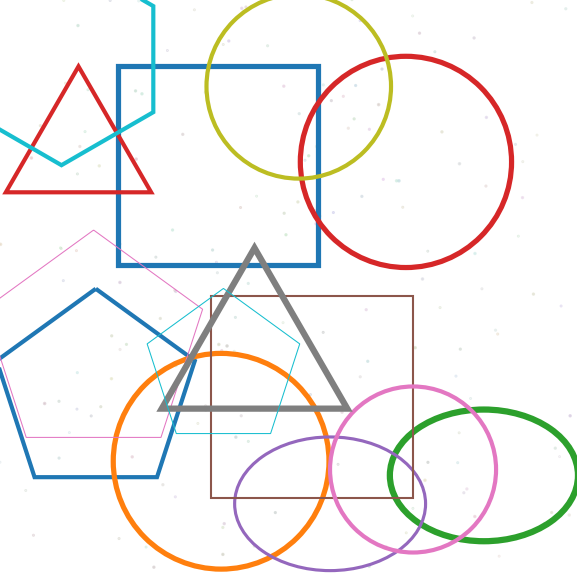[{"shape": "square", "thickness": 2.5, "radius": 0.86, "center": [0.377, 0.713]}, {"shape": "pentagon", "thickness": 2, "radius": 0.9, "center": [0.166, 0.319]}, {"shape": "circle", "thickness": 2.5, "radius": 0.93, "center": [0.383, 0.2]}, {"shape": "oval", "thickness": 3, "radius": 0.81, "center": [0.838, 0.176]}, {"shape": "triangle", "thickness": 2, "radius": 0.73, "center": [0.136, 0.739]}, {"shape": "circle", "thickness": 2.5, "radius": 0.91, "center": [0.703, 0.719]}, {"shape": "oval", "thickness": 1.5, "radius": 0.83, "center": [0.572, 0.127]}, {"shape": "square", "thickness": 1, "radius": 0.87, "center": [0.539, 0.311]}, {"shape": "circle", "thickness": 2, "radius": 0.72, "center": [0.715, 0.186]}, {"shape": "pentagon", "thickness": 0.5, "radius": 0.99, "center": [0.162, 0.402]}, {"shape": "triangle", "thickness": 3, "radius": 0.93, "center": [0.441, 0.384]}, {"shape": "circle", "thickness": 2, "radius": 0.8, "center": [0.517, 0.85]}, {"shape": "hexagon", "thickness": 2, "radius": 0.92, "center": [0.106, 0.897]}, {"shape": "pentagon", "thickness": 0.5, "radius": 0.69, "center": [0.387, 0.361]}]